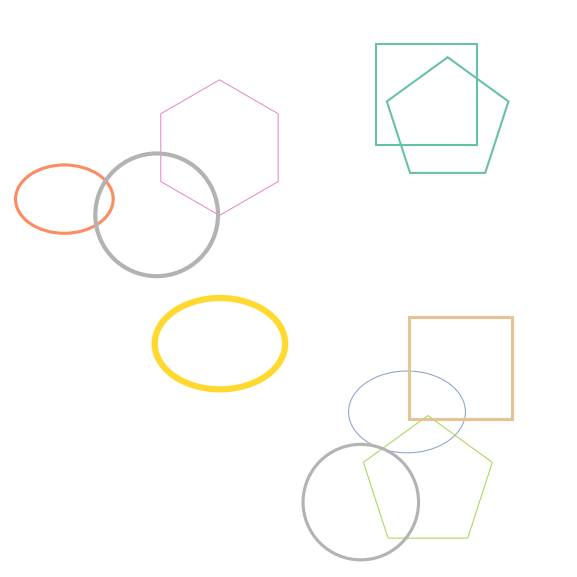[{"shape": "square", "thickness": 1, "radius": 0.44, "center": [0.738, 0.835]}, {"shape": "pentagon", "thickness": 1, "radius": 0.55, "center": [0.775, 0.789]}, {"shape": "oval", "thickness": 1.5, "radius": 0.42, "center": [0.111, 0.654]}, {"shape": "oval", "thickness": 0.5, "radius": 0.51, "center": [0.705, 0.286]}, {"shape": "hexagon", "thickness": 0.5, "radius": 0.59, "center": [0.38, 0.743]}, {"shape": "pentagon", "thickness": 0.5, "radius": 0.59, "center": [0.741, 0.162]}, {"shape": "oval", "thickness": 3, "radius": 0.56, "center": [0.381, 0.404]}, {"shape": "square", "thickness": 1.5, "radius": 0.45, "center": [0.797, 0.362]}, {"shape": "circle", "thickness": 1.5, "radius": 0.5, "center": [0.625, 0.13]}, {"shape": "circle", "thickness": 2, "radius": 0.53, "center": [0.271, 0.627]}]